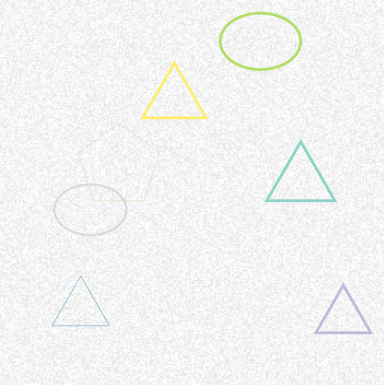[{"shape": "triangle", "thickness": 2, "radius": 0.51, "center": [0.781, 0.53]}, {"shape": "triangle", "thickness": 2, "radius": 0.41, "center": [0.892, 0.177]}, {"shape": "triangle", "thickness": 0.5, "radius": 0.43, "center": [0.21, 0.197]}, {"shape": "oval", "thickness": 2, "radius": 0.52, "center": [0.677, 0.893]}, {"shape": "oval", "thickness": 1.5, "radius": 0.47, "center": [0.235, 0.455]}, {"shape": "pentagon", "thickness": 0.5, "radius": 0.56, "center": [0.309, 0.568]}, {"shape": "triangle", "thickness": 2, "radius": 0.48, "center": [0.453, 0.741]}]